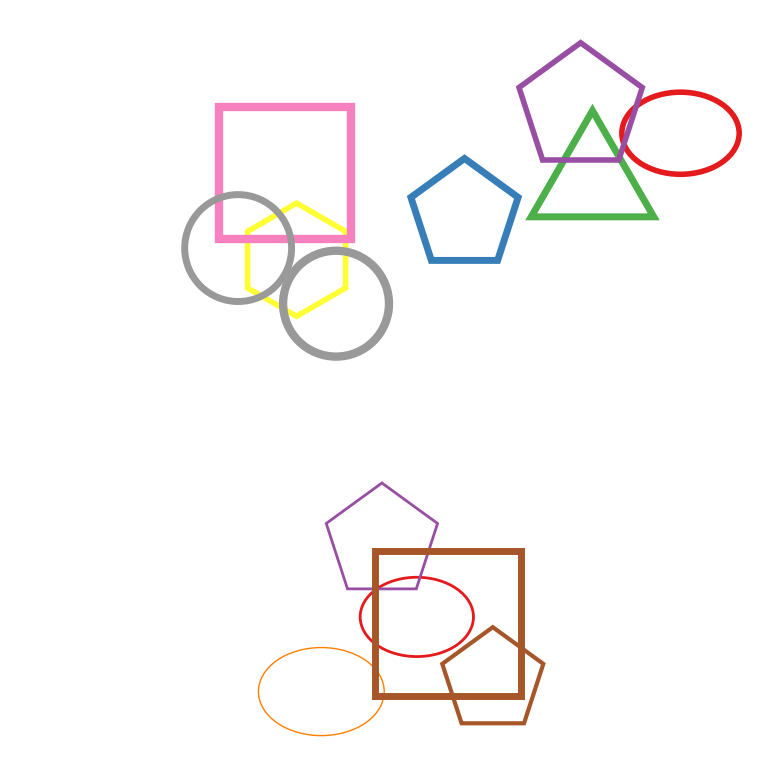[{"shape": "oval", "thickness": 1, "radius": 0.37, "center": [0.541, 0.199]}, {"shape": "oval", "thickness": 2, "radius": 0.38, "center": [0.884, 0.827]}, {"shape": "pentagon", "thickness": 2.5, "radius": 0.37, "center": [0.603, 0.721]}, {"shape": "triangle", "thickness": 2.5, "radius": 0.46, "center": [0.769, 0.764]}, {"shape": "pentagon", "thickness": 2, "radius": 0.42, "center": [0.754, 0.86]}, {"shape": "pentagon", "thickness": 1, "radius": 0.38, "center": [0.496, 0.297]}, {"shape": "oval", "thickness": 0.5, "radius": 0.41, "center": [0.417, 0.102]}, {"shape": "hexagon", "thickness": 2, "radius": 0.37, "center": [0.385, 0.663]}, {"shape": "square", "thickness": 2.5, "radius": 0.47, "center": [0.582, 0.19]}, {"shape": "pentagon", "thickness": 1.5, "radius": 0.35, "center": [0.64, 0.117]}, {"shape": "square", "thickness": 3, "radius": 0.43, "center": [0.37, 0.776]}, {"shape": "circle", "thickness": 2.5, "radius": 0.35, "center": [0.309, 0.678]}, {"shape": "circle", "thickness": 3, "radius": 0.34, "center": [0.436, 0.606]}]